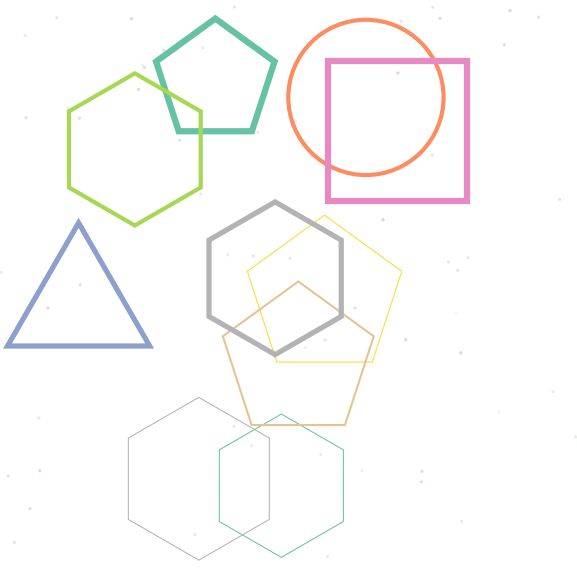[{"shape": "pentagon", "thickness": 3, "radius": 0.54, "center": [0.373, 0.859]}, {"shape": "hexagon", "thickness": 0.5, "radius": 0.62, "center": [0.487, 0.158]}, {"shape": "circle", "thickness": 2, "radius": 0.67, "center": [0.634, 0.83]}, {"shape": "triangle", "thickness": 2.5, "radius": 0.71, "center": [0.136, 0.471]}, {"shape": "square", "thickness": 3, "radius": 0.6, "center": [0.689, 0.772]}, {"shape": "hexagon", "thickness": 2, "radius": 0.66, "center": [0.233, 0.74]}, {"shape": "pentagon", "thickness": 0.5, "radius": 0.7, "center": [0.562, 0.486]}, {"shape": "pentagon", "thickness": 1, "radius": 0.69, "center": [0.517, 0.374]}, {"shape": "hexagon", "thickness": 2.5, "radius": 0.66, "center": [0.476, 0.517]}, {"shape": "hexagon", "thickness": 0.5, "radius": 0.7, "center": [0.344, 0.17]}]